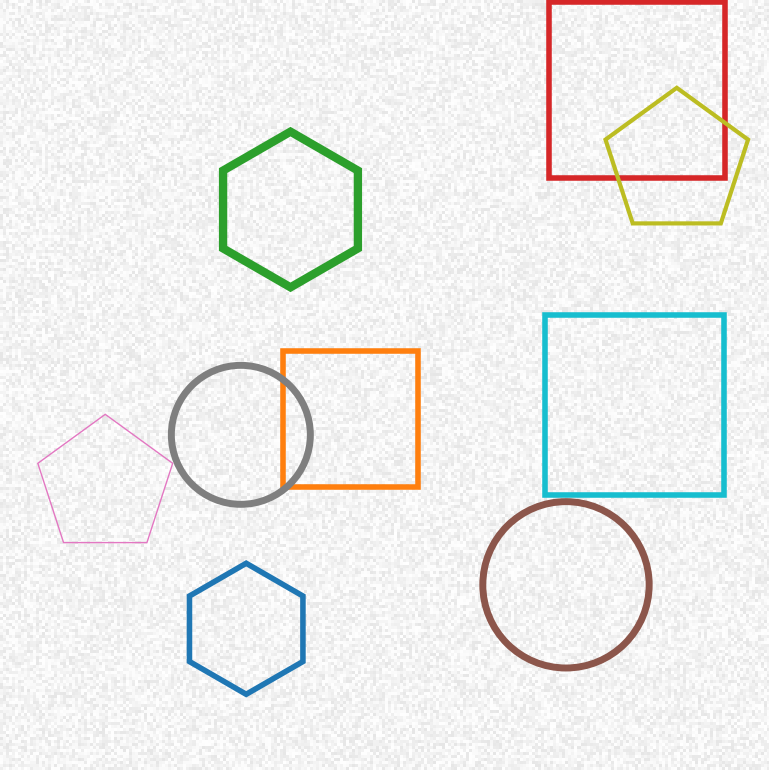[{"shape": "hexagon", "thickness": 2, "radius": 0.43, "center": [0.32, 0.183]}, {"shape": "square", "thickness": 2, "radius": 0.44, "center": [0.455, 0.456]}, {"shape": "hexagon", "thickness": 3, "radius": 0.51, "center": [0.377, 0.728]}, {"shape": "square", "thickness": 2, "radius": 0.57, "center": [0.828, 0.883]}, {"shape": "circle", "thickness": 2.5, "radius": 0.54, "center": [0.735, 0.24]}, {"shape": "pentagon", "thickness": 0.5, "radius": 0.46, "center": [0.137, 0.37]}, {"shape": "circle", "thickness": 2.5, "radius": 0.45, "center": [0.313, 0.435]}, {"shape": "pentagon", "thickness": 1.5, "radius": 0.49, "center": [0.879, 0.789]}, {"shape": "square", "thickness": 2, "radius": 0.58, "center": [0.824, 0.474]}]